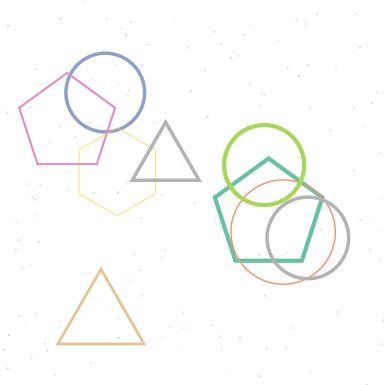[{"shape": "pentagon", "thickness": 3, "radius": 0.73, "center": [0.698, 0.442]}, {"shape": "circle", "thickness": 1, "radius": 0.68, "center": [0.735, 0.397]}, {"shape": "circle", "thickness": 2.5, "radius": 0.51, "center": [0.273, 0.76]}, {"shape": "pentagon", "thickness": 1.5, "radius": 0.65, "center": [0.174, 0.68]}, {"shape": "circle", "thickness": 3, "radius": 0.52, "center": [0.686, 0.571]}, {"shape": "hexagon", "thickness": 0.5, "radius": 0.57, "center": [0.304, 0.554]}, {"shape": "triangle", "thickness": 2, "radius": 0.65, "center": [0.262, 0.171]}, {"shape": "triangle", "thickness": 2.5, "radius": 0.5, "center": [0.43, 0.582]}, {"shape": "circle", "thickness": 2.5, "radius": 0.53, "center": [0.8, 0.382]}]